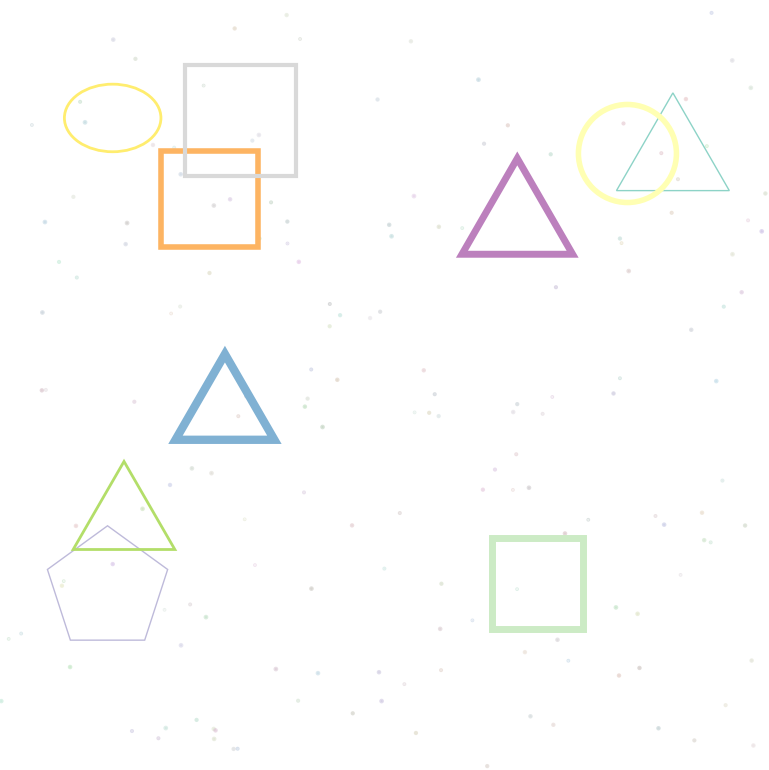[{"shape": "triangle", "thickness": 0.5, "radius": 0.42, "center": [0.874, 0.795]}, {"shape": "circle", "thickness": 2, "radius": 0.32, "center": [0.815, 0.801]}, {"shape": "pentagon", "thickness": 0.5, "radius": 0.41, "center": [0.14, 0.235]}, {"shape": "triangle", "thickness": 3, "radius": 0.37, "center": [0.292, 0.466]}, {"shape": "square", "thickness": 2, "radius": 0.31, "center": [0.272, 0.742]}, {"shape": "triangle", "thickness": 1, "radius": 0.38, "center": [0.161, 0.324]}, {"shape": "square", "thickness": 1.5, "radius": 0.36, "center": [0.312, 0.843]}, {"shape": "triangle", "thickness": 2.5, "radius": 0.41, "center": [0.672, 0.711]}, {"shape": "square", "thickness": 2.5, "radius": 0.3, "center": [0.698, 0.242]}, {"shape": "oval", "thickness": 1, "radius": 0.31, "center": [0.146, 0.847]}]